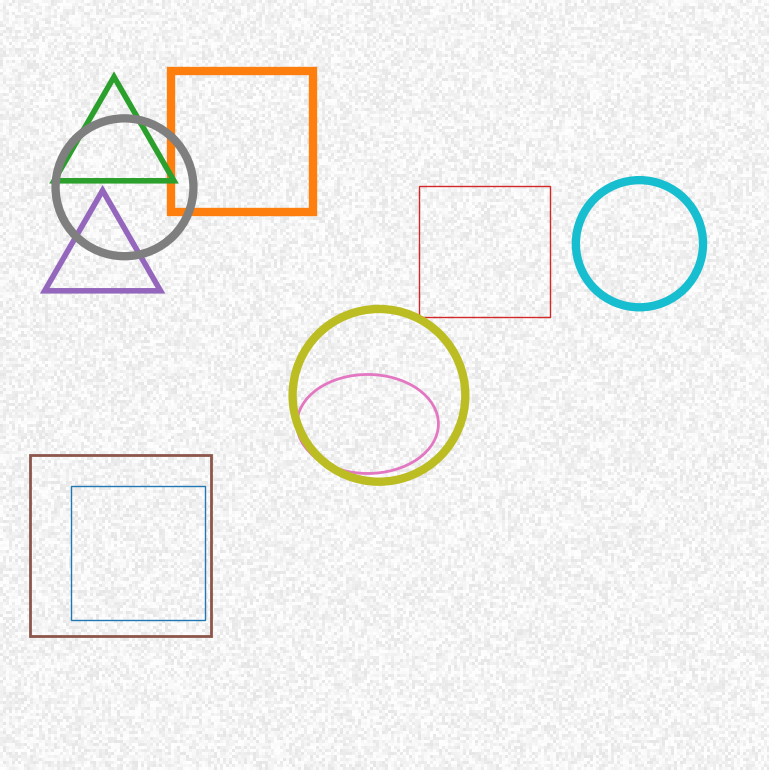[{"shape": "square", "thickness": 0.5, "radius": 0.43, "center": [0.179, 0.281]}, {"shape": "square", "thickness": 3, "radius": 0.46, "center": [0.314, 0.816]}, {"shape": "triangle", "thickness": 2, "radius": 0.45, "center": [0.148, 0.81]}, {"shape": "square", "thickness": 0.5, "radius": 0.43, "center": [0.629, 0.673]}, {"shape": "triangle", "thickness": 2, "radius": 0.43, "center": [0.133, 0.666]}, {"shape": "square", "thickness": 1, "radius": 0.59, "center": [0.157, 0.292]}, {"shape": "oval", "thickness": 1, "radius": 0.46, "center": [0.478, 0.449]}, {"shape": "circle", "thickness": 3, "radius": 0.45, "center": [0.162, 0.757]}, {"shape": "circle", "thickness": 3, "radius": 0.56, "center": [0.492, 0.487]}, {"shape": "circle", "thickness": 3, "radius": 0.41, "center": [0.83, 0.683]}]